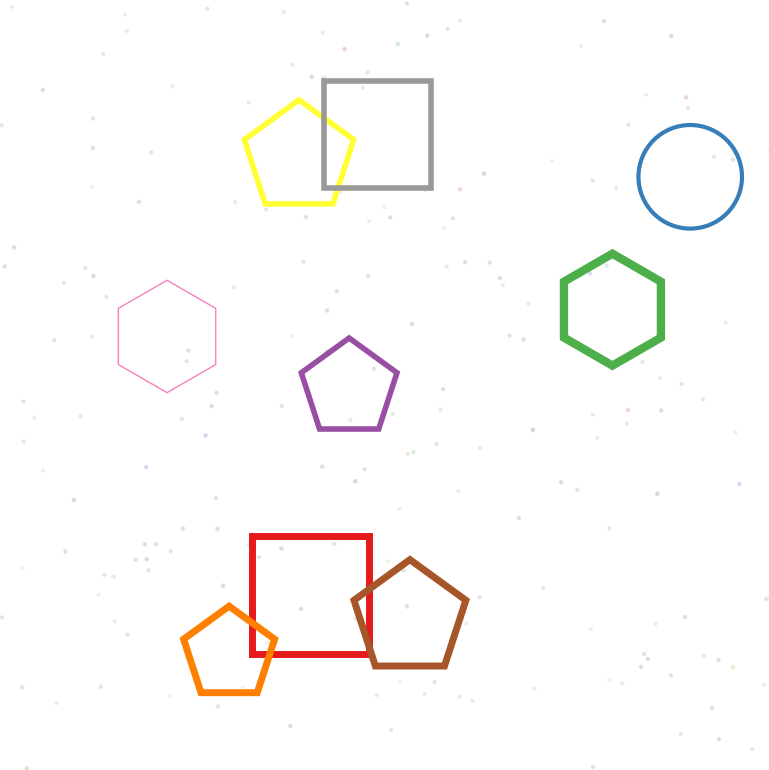[{"shape": "square", "thickness": 2.5, "radius": 0.38, "center": [0.404, 0.227]}, {"shape": "circle", "thickness": 1.5, "radius": 0.34, "center": [0.896, 0.77]}, {"shape": "hexagon", "thickness": 3, "radius": 0.36, "center": [0.795, 0.598]}, {"shape": "pentagon", "thickness": 2, "radius": 0.33, "center": [0.453, 0.496]}, {"shape": "pentagon", "thickness": 2.5, "radius": 0.31, "center": [0.298, 0.151]}, {"shape": "pentagon", "thickness": 2, "radius": 0.37, "center": [0.388, 0.796]}, {"shape": "pentagon", "thickness": 2.5, "radius": 0.38, "center": [0.532, 0.197]}, {"shape": "hexagon", "thickness": 0.5, "radius": 0.36, "center": [0.217, 0.563]}, {"shape": "square", "thickness": 2, "radius": 0.35, "center": [0.49, 0.825]}]